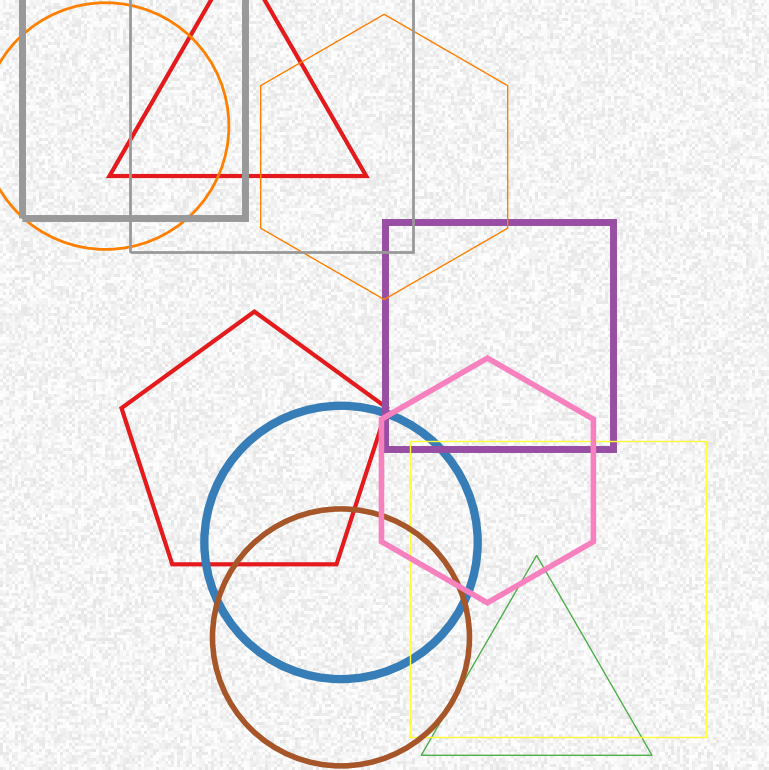[{"shape": "pentagon", "thickness": 1.5, "radius": 0.91, "center": [0.33, 0.414]}, {"shape": "triangle", "thickness": 1.5, "radius": 0.96, "center": [0.309, 0.868]}, {"shape": "circle", "thickness": 3, "radius": 0.89, "center": [0.443, 0.296]}, {"shape": "triangle", "thickness": 0.5, "radius": 0.87, "center": [0.697, 0.106]}, {"shape": "square", "thickness": 2.5, "radius": 0.74, "center": [0.648, 0.564]}, {"shape": "hexagon", "thickness": 0.5, "radius": 0.93, "center": [0.499, 0.796]}, {"shape": "circle", "thickness": 1, "radius": 0.8, "center": [0.137, 0.836]}, {"shape": "square", "thickness": 0.5, "radius": 0.96, "center": [0.725, 0.235]}, {"shape": "circle", "thickness": 2, "radius": 0.83, "center": [0.443, 0.172]}, {"shape": "hexagon", "thickness": 2, "radius": 0.79, "center": [0.633, 0.376]}, {"shape": "square", "thickness": 2.5, "radius": 0.72, "center": [0.173, 0.862]}, {"shape": "square", "thickness": 1, "radius": 0.92, "center": [0.352, 0.857]}]